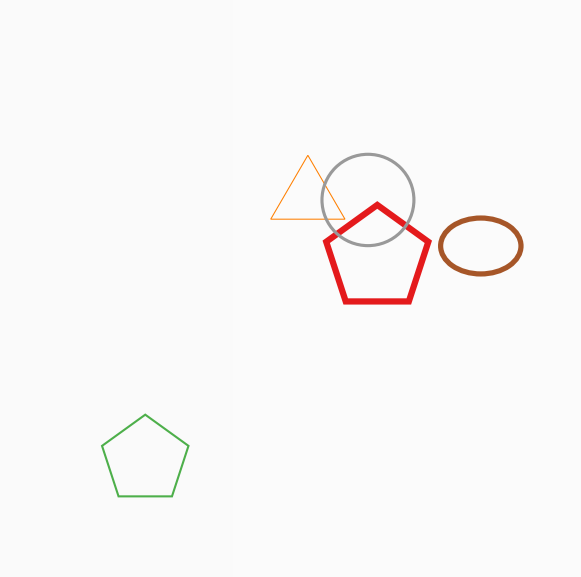[{"shape": "pentagon", "thickness": 3, "radius": 0.46, "center": [0.649, 0.552]}, {"shape": "pentagon", "thickness": 1, "radius": 0.39, "center": [0.25, 0.203]}, {"shape": "triangle", "thickness": 0.5, "radius": 0.37, "center": [0.53, 0.656]}, {"shape": "oval", "thickness": 2.5, "radius": 0.35, "center": [0.827, 0.573]}, {"shape": "circle", "thickness": 1.5, "radius": 0.4, "center": [0.633, 0.653]}]